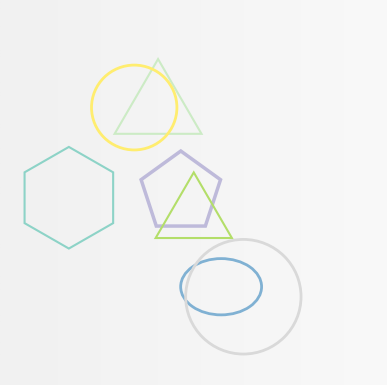[{"shape": "hexagon", "thickness": 1.5, "radius": 0.66, "center": [0.178, 0.486]}, {"shape": "pentagon", "thickness": 2.5, "radius": 0.54, "center": [0.467, 0.5]}, {"shape": "oval", "thickness": 2, "radius": 0.52, "center": [0.571, 0.255]}, {"shape": "triangle", "thickness": 1.5, "radius": 0.57, "center": [0.5, 0.439]}, {"shape": "circle", "thickness": 2, "radius": 0.74, "center": [0.628, 0.229]}, {"shape": "triangle", "thickness": 1.5, "radius": 0.65, "center": [0.408, 0.717]}, {"shape": "circle", "thickness": 2, "radius": 0.55, "center": [0.346, 0.721]}]